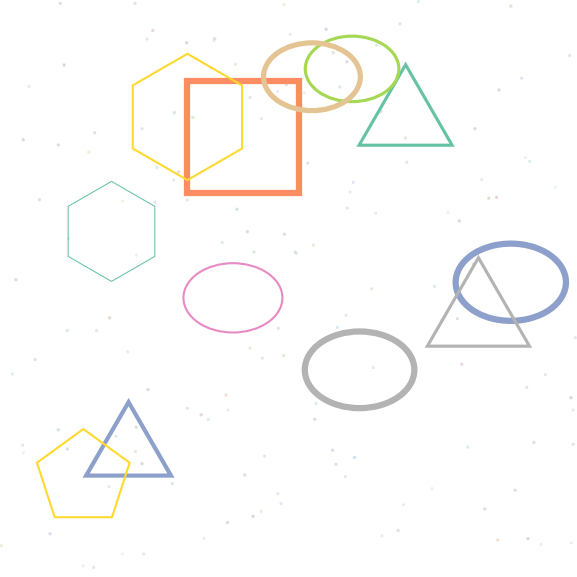[{"shape": "hexagon", "thickness": 0.5, "radius": 0.43, "center": [0.193, 0.598]}, {"shape": "triangle", "thickness": 1.5, "radius": 0.46, "center": [0.702, 0.794]}, {"shape": "square", "thickness": 3, "radius": 0.49, "center": [0.421, 0.762]}, {"shape": "oval", "thickness": 3, "radius": 0.48, "center": [0.885, 0.51]}, {"shape": "triangle", "thickness": 2, "radius": 0.42, "center": [0.223, 0.218]}, {"shape": "oval", "thickness": 1, "radius": 0.43, "center": [0.403, 0.483]}, {"shape": "oval", "thickness": 1.5, "radius": 0.41, "center": [0.61, 0.88]}, {"shape": "hexagon", "thickness": 1, "radius": 0.55, "center": [0.325, 0.797]}, {"shape": "pentagon", "thickness": 1, "radius": 0.42, "center": [0.144, 0.172]}, {"shape": "oval", "thickness": 2.5, "radius": 0.42, "center": [0.54, 0.866]}, {"shape": "oval", "thickness": 3, "radius": 0.47, "center": [0.623, 0.359]}, {"shape": "triangle", "thickness": 1.5, "radius": 0.51, "center": [0.828, 0.451]}]